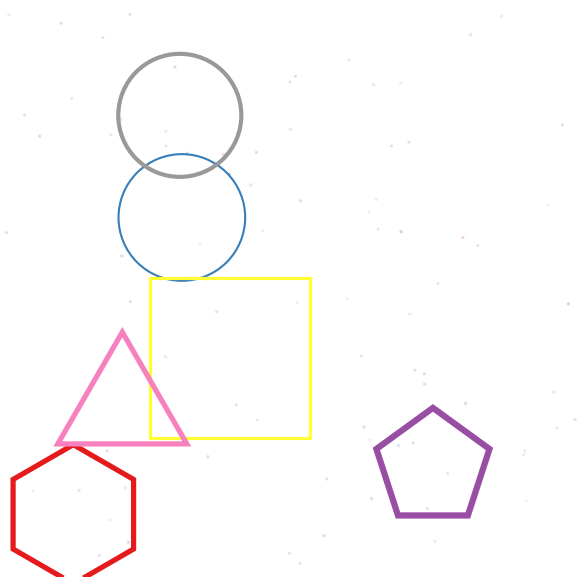[{"shape": "hexagon", "thickness": 2.5, "radius": 0.6, "center": [0.127, 0.109]}, {"shape": "circle", "thickness": 1, "radius": 0.55, "center": [0.315, 0.623]}, {"shape": "pentagon", "thickness": 3, "radius": 0.51, "center": [0.75, 0.19]}, {"shape": "square", "thickness": 1.5, "radius": 0.69, "center": [0.398, 0.38]}, {"shape": "triangle", "thickness": 2.5, "radius": 0.64, "center": [0.212, 0.295]}, {"shape": "circle", "thickness": 2, "radius": 0.53, "center": [0.311, 0.799]}]